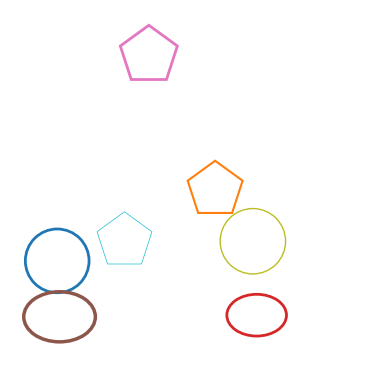[{"shape": "circle", "thickness": 2, "radius": 0.41, "center": [0.149, 0.322]}, {"shape": "pentagon", "thickness": 1.5, "radius": 0.37, "center": [0.559, 0.507]}, {"shape": "oval", "thickness": 2, "radius": 0.39, "center": [0.667, 0.181]}, {"shape": "oval", "thickness": 2.5, "radius": 0.46, "center": [0.155, 0.177]}, {"shape": "pentagon", "thickness": 2, "radius": 0.39, "center": [0.387, 0.856]}, {"shape": "circle", "thickness": 1, "radius": 0.42, "center": [0.657, 0.373]}, {"shape": "pentagon", "thickness": 0.5, "radius": 0.37, "center": [0.323, 0.375]}]